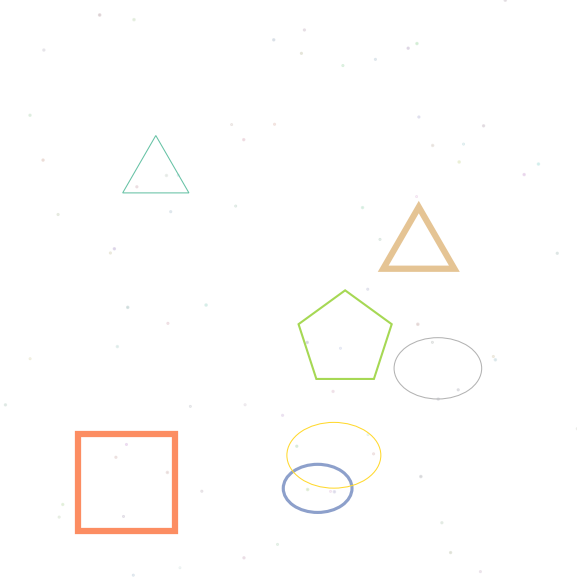[{"shape": "triangle", "thickness": 0.5, "radius": 0.33, "center": [0.27, 0.698]}, {"shape": "square", "thickness": 3, "radius": 0.42, "center": [0.219, 0.163]}, {"shape": "oval", "thickness": 1.5, "radius": 0.3, "center": [0.55, 0.153]}, {"shape": "pentagon", "thickness": 1, "radius": 0.42, "center": [0.598, 0.412]}, {"shape": "oval", "thickness": 0.5, "radius": 0.41, "center": [0.578, 0.211]}, {"shape": "triangle", "thickness": 3, "radius": 0.36, "center": [0.725, 0.569]}, {"shape": "oval", "thickness": 0.5, "radius": 0.38, "center": [0.758, 0.361]}]